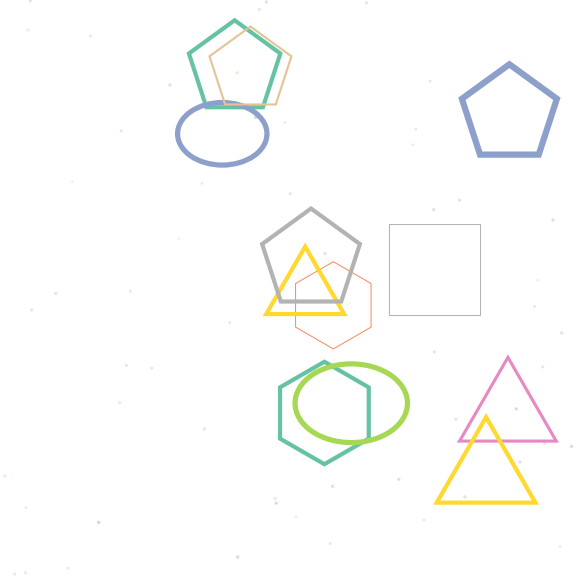[{"shape": "pentagon", "thickness": 2, "radius": 0.42, "center": [0.406, 0.881]}, {"shape": "hexagon", "thickness": 2, "radius": 0.44, "center": [0.562, 0.284]}, {"shape": "hexagon", "thickness": 0.5, "radius": 0.38, "center": [0.577, 0.47]}, {"shape": "pentagon", "thickness": 3, "radius": 0.43, "center": [0.882, 0.801]}, {"shape": "oval", "thickness": 2.5, "radius": 0.39, "center": [0.385, 0.767]}, {"shape": "triangle", "thickness": 1.5, "radius": 0.48, "center": [0.88, 0.284]}, {"shape": "oval", "thickness": 2.5, "radius": 0.49, "center": [0.608, 0.301]}, {"shape": "triangle", "thickness": 2, "radius": 0.39, "center": [0.528, 0.494]}, {"shape": "triangle", "thickness": 2, "radius": 0.49, "center": [0.842, 0.178]}, {"shape": "pentagon", "thickness": 1, "radius": 0.37, "center": [0.434, 0.879]}, {"shape": "pentagon", "thickness": 2, "radius": 0.44, "center": [0.539, 0.549]}, {"shape": "square", "thickness": 0.5, "radius": 0.39, "center": [0.752, 0.533]}]